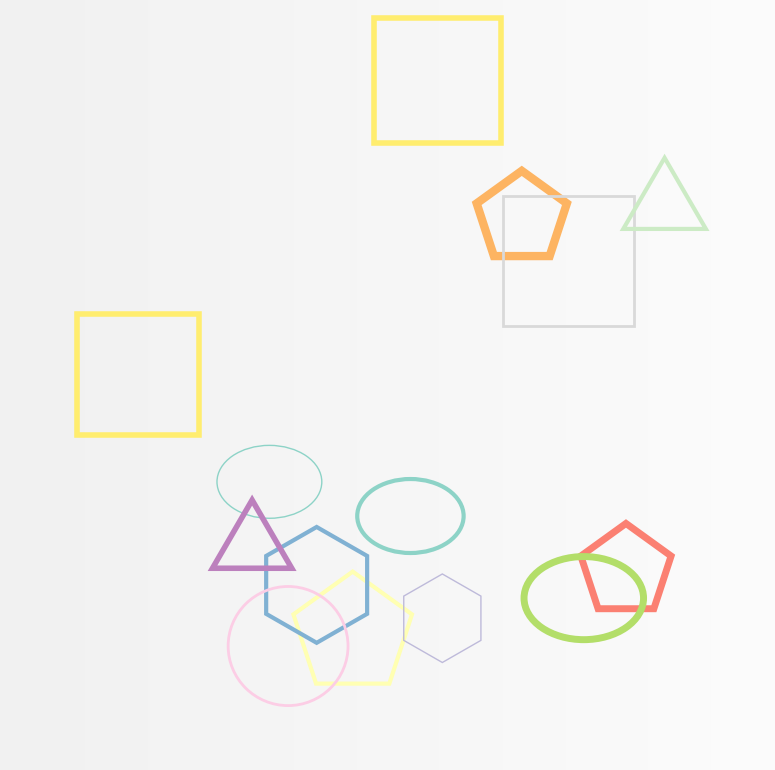[{"shape": "oval", "thickness": 1.5, "radius": 0.34, "center": [0.53, 0.33]}, {"shape": "oval", "thickness": 0.5, "radius": 0.34, "center": [0.348, 0.374]}, {"shape": "pentagon", "thickness": 1.5, "radius": 0.4, "center": [0.455, 0.177]}, {"shape": "hexagon", "thickness": 0.5, "radius": 0.29, "center": [0.571, 0.197]}, {"shape": "pentagon", "thickness": 2.5, "radius": 0.31, "center": [0.808, 0.259]}, {"shape": "hexagon", "thickness": 1.5, "radius": 0.38, "center": [0.409, 0.24]}, {"shape": "pentagon", "thickness": 3, "radius": 0.31, "center": [0.673, 0.717]}, {"shape": "oval", "thickness": 2.5, "radius": 0.39, "center": [0.753, 0.223]}, {"shape": "circle", "thickness": 1, "radius": 0.39, "center": [0.372, 0.161]}, {"shape": "square", "thickness": 1, "radius": 0.42, "center": [0.734, 0.661]}, {"shape": "triangle", "thickness": 2, "radius": 0.3, "center": [0.325, 0.292]}, {"shape": "triangle", "thickness": 1.5, "radius": 0.31, "center": [0.858, 0.733]}, {"shape": "square", "thickness": 2, "radius": 0.41, "center": [0.564, 0.895]}, {"shape": "square", "thickness": 2, "radius": 0.39, "center": [0.178, 0.514]}]